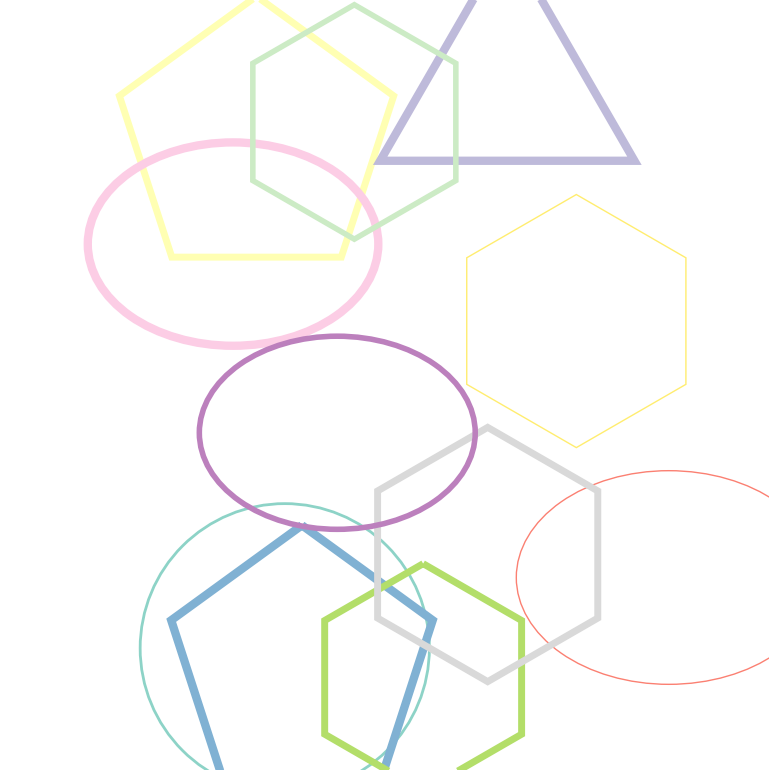[{"shape": "circle", "thickness": 1, "radius": 0.94, "center": [0.37, 0.158]}, {"shape": "pentagon", "thickness": 2.5, "radius": 0.94, "center": [0.333, 0.818]}, {"shape": "triangle", "thickness": 3, "radius": 0.95, "center": [0.659, 0.887]}, {"shape": "oval", "thickness": 0.5, "radius": 0.99, "center": [0.869, 0.25]}, {"shape": "pentagon", "thickness": 3, "radius": 0.89, "center": [0.392, 0.139]}, {"shape": "hexagon", "thickness": 2.5, "radius": 0.74, "center": [0.55, 0.12]}, {"shape": "oval", "thickness": 3, "radius": 0.94, "center": [0.303, 0.683]}, {"shape": "hexagon", "thickness": 2.5, "radius": 0.83, "center": [0.633, 0.28]}, {"shape": "oval", "thickness": 2, "radius": 0.9, "center": [0.438, 0.438]}, {"shape": "hexagon", "thickness": 2, "radius": 0.76, "center": [0.46, 0.842]}, {"shape": "hexagon", "thickness": 0.5, "radius": 0.82, "center": [0.748, 0.583]}]